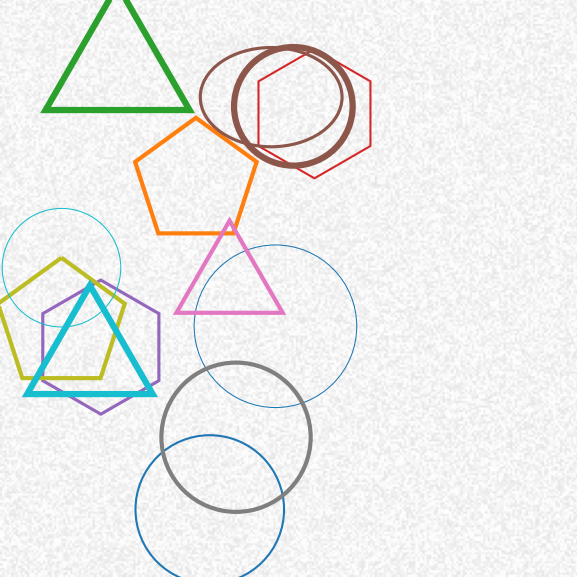[{"shape": "circle", "thickness": 1, "radius": 0.64, "center": [0.363, 0.117]}, {"shape": "circle", "thickness": 0.5, "radius": 0.7, "center": [0.477, 0.434]}, {"shape": "pentagon", "thickness": 2, "radius": 0.55, "center": [0.339, 0.685]}, {"shape": "triangle", "thickness": 3, "radius": 0.72, "center": [0.204, 0.881]}, {"shape": "hexagon", "thickness": 1, "radius": 0.56, "center": [0.545, 0.802]}, {"shape": "hexagon", "thickness": 1.5, "radius": 0.58, "center": [0.175, 0.398]}, {"shape": "circle", "thickness": 3, "radius": 0.51, "center": [0.508, 0.815]}, {"shape": "oval", "thickness": 1.5, "radius": 0.61, "center": [0.47, 0.831]}, {"shape": "triangle", "thickness": 2, "radius": 0.53, "center": [0.397, 0.511]}, {"shape": "circle", "thickness": 2, "radius": 0.65, "center": [0.409, 0.242]}, {"shape": "pentagon", "thickness": 2, "radius": 0.58, "center": [0.106, 0.438]}, {"shape": "triangle", "thickness": 3, "radius": 0.63, "center": [0.156, 0.379]}, {"shape": "circle", "thickness": 0.5, "radius": 0.51, "center": [0.106, 0.536]}]